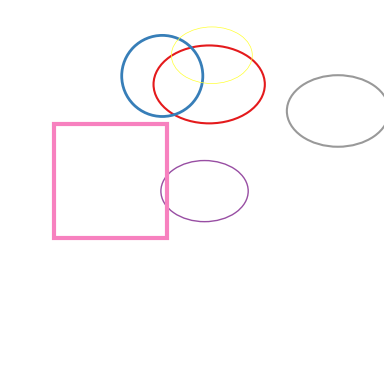[{"shape": "oval", "thickness": 1.5, "radius": 0.72, "center": [0.543, 0.781]}, {"shape": "circle", "thickness": 2, "radius": 0.53, "center": [0.421, 0.803]}, {"shape": "oval", "thickness": 1, "radius": 0.57, "center": [0.531, 0.504]}, {"shape": "oval", "thickness": 0.5, "radius": 0.53, "center": [0.55, 0.857]}, {"shape": "square", "thickness": 3, "radius": 0.73, "center": [0.287, 0.53]}, {"shape": "oval", "thickness": 1.5, "radius": 0.66, "center": [0.878, 0.712]}]